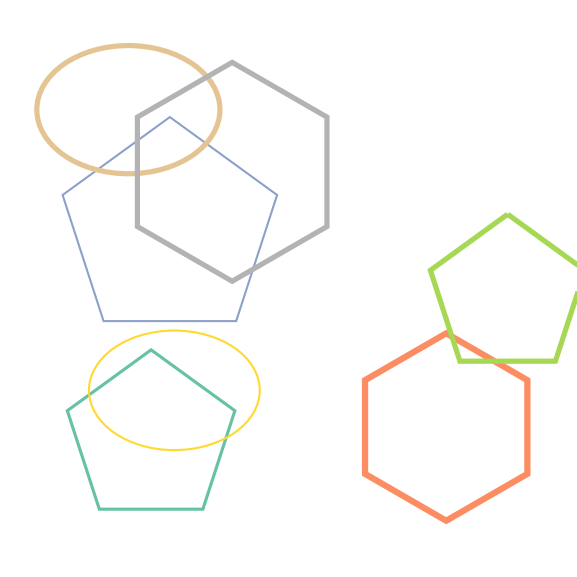[{"shape": "pentagon", "thickness": 1.5, "radius": 0.76, "center": [0.262, 0.241]}, {"shape": "hexagon", "thickness": 3, "radius": 0.81, "center": [0.773, 0.26]}, {"shape": "pentagon", "thickness": 1, "radius": 0.98, "center": [0.294, 0.601]}, {"shape": "pentagon", "thickness": 2.5, "radius": 0.7, "center": [0.879, 0.488]}, {"shape": "oval", "thickness": 1, "radius": 0.74, "center": [0.302, 0.323]}, {"shape": "oval", "thickness": 2.5, "radius": 0.79, "center": [0.222, 0.809]}, {"shape": "hexagon", "thickness": 2.5, "radius": 0.95, "center": [0.402, 0.702]}]